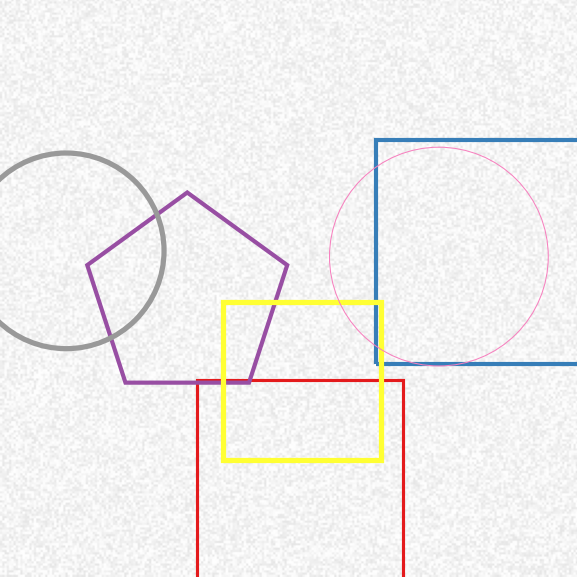[{"shape": "square", "thickness": 1.5, "radius": 0.89, "center": [0.519, 0.163]}, {"shape": "square", "thickness": 2, "radius": 0.97, "center": [0.846, 0.562]}, {"shape": "pentagon", "thickness": 2, "radius": 0.91, "center": [0.324, 0.484]}, {"shape": "square", "thickness": 2.5, "radius": 0.68, "center": [0.522, 0.339]}, {"shape": "circle", "thickness": 0.5, "radius": 0.95, "center": [0.76, 0.555]}, {"shape": "circle", "thickness": 2.5, "radius": 0.85, "center": [0.115, 0.565]}]